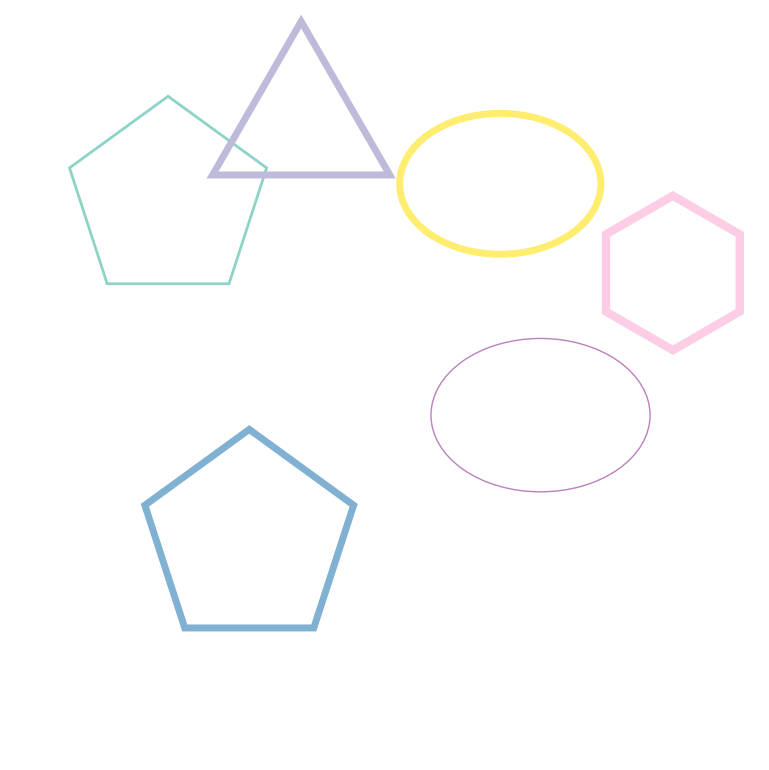[{"shape": "pentagon", "thickness": 1, "radius": 0.67, "center": [0.218, 0.74]}, {"shape": "triangle", "thickness": 2.5, "radius": 0.66, "center": [0.391, 0.839]}, {"shape": "pentagon", "thickness": 2.5, "radius": 0.71, "center": [0.324, 0.3]}, {"shape": "hexagon", "thickness": 3, "radius": 0.5, "center": [0.874, 0.646]}, {"shape": "oval", "thickness": 0.5, "radius": 0.71, "center": [0.702, 0.461]}, {"shape": "oval", "thickness": 2.5, "radius": 0.65, "center": [0.65, 0.761]}]